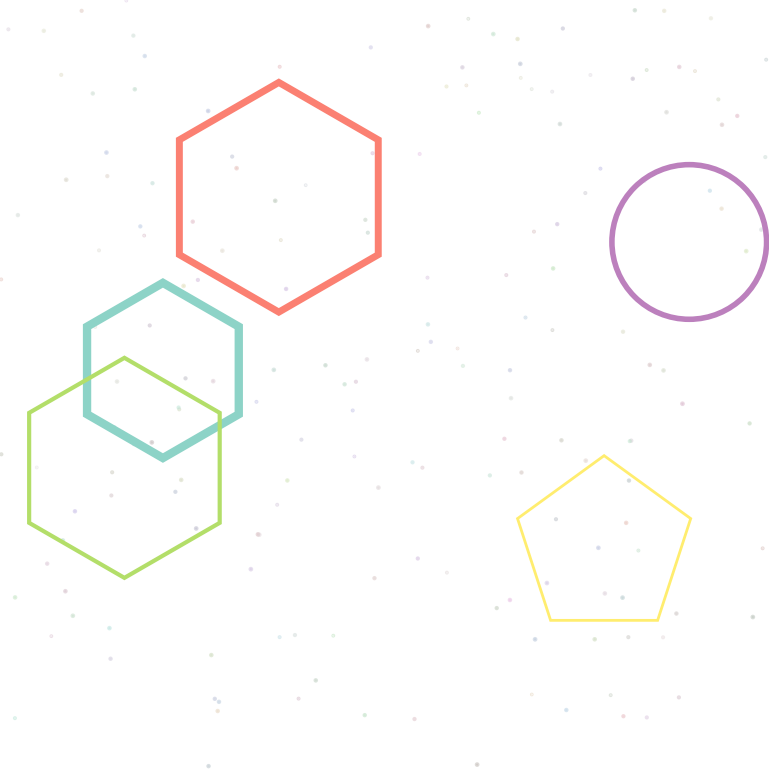[{"shape": "hexagon", "thickness": 3, "radius": 0.57, "center": [0.212, 0.519]}, {"shape": "hexagon", "thickness": 2.5, "radius": 0.75, "center": [0.362, 0.744]}, {"shape": "hexagon", "thickness": 1.5, "radius": 0.71, "center": [0.162, 0.392]}, {"shape": "circle", "thickness": 2, "radius": 0.5, "center": [0.895, 0.686]}, {"shape": "pentagon", "thickness": 1, "radius": 0.59, "center": [0.785, 0.29]}]